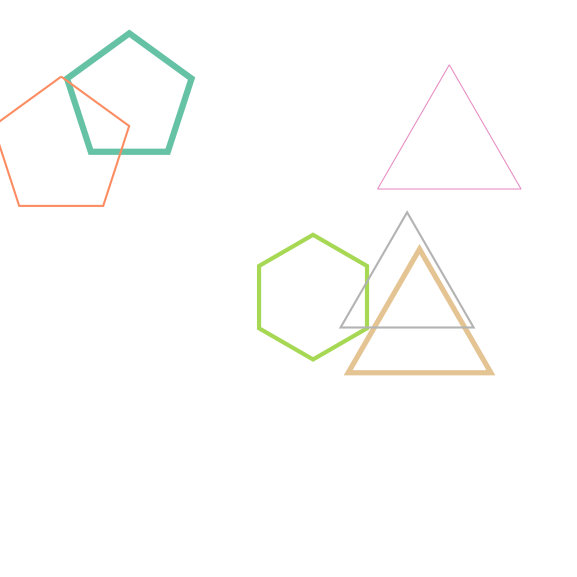[{"shape": "pentagon", "thickness": 3, "radius": 0.57, "center": [0.224, 0.828]}, {"shape": "pentagon", "thickness": 1, "radius": 0.62, "center": [0.106, 0.743]}, {"shape": "triangle", "thickness": 0.5, "radius": 0.72, "center": [0.778, 0.744]}, {"shape": "hexagon", "thickness": 2, "radius": 0.54, "center": [0.542, 0.485]}, {"shape": "triangle", "thickness": 2.5, "radius": 0.71, "center": [0.726, 0.425]}, {"shape": "triangle", "thickness": 1, "radius": 0.66, "center": [0.705, 0.499]}]